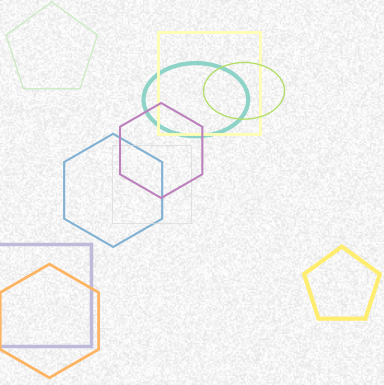[{"shape": "oval", "thickness": 3, "radius": 0.68, "center": [0.509, 0.741]}, {"shape": "square", "thickness": 2, "radius": 0.66, "center": [0.544, 0.785]}, {"shape": "square", "thickness": 2.5, "radius": 0.66, "center": [0.105, 0.233]}, {"shape": "hexagon", "thickness": 1.5, "radius": 0.74, "center": [0.294, 0.505]}, {"shape": "hexagon", "thickness": 2, "radius": 0.74, "center": [0.128, 0.166]}, {"shape": "oval", "thickness": 1, "radius": 0.53, "center": [0.634, 0.764]}, {"shape": "square", "thickness": 0.5, "radius": 0.51, "center": [0.394, 0.521]}, {"shape": "hexagon", "thickness": 1.5, "radius": 0.62, "center": [0.419, 0.609]}, {"shape": "pentagon", "thickness": 1, "radius": 0.62, "center": [0.134, 0.87]}, {"shape": "pentagon", "thickness": 3, "radius": 0.52, "center": [0.888, 0.256]}]